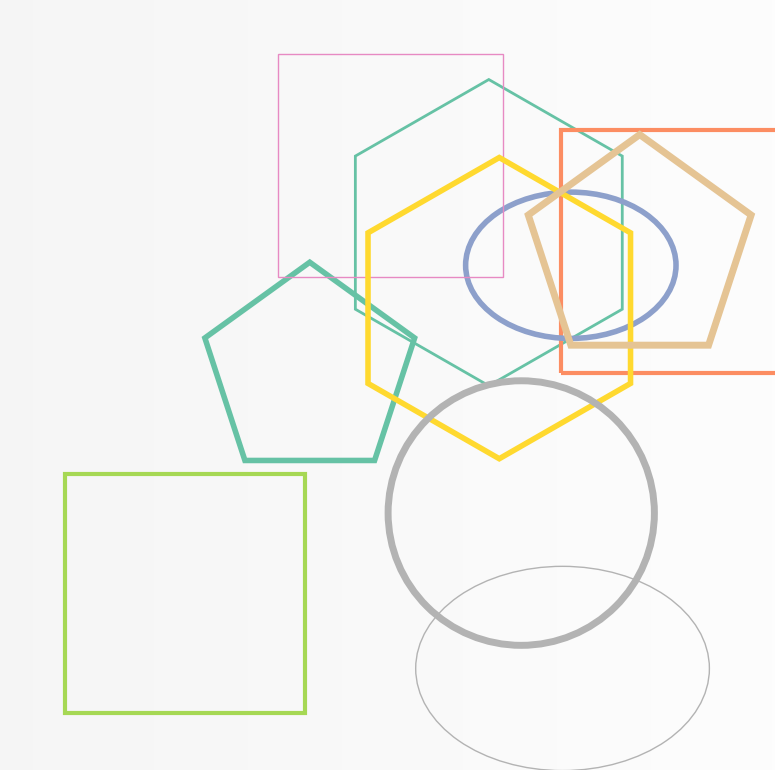[{"shape": "hexagon", "thickness": 1, "radius": 0.99, "center": [0.631, 0.698]}, {"shape": "pentagon", "thickness": 2, "radius": 0.71, "center": [0.4, 0.517]}, {"shape": "square", "thickness": 1.5, "radius": 0.79, "center": [0.882, 0.673]}, {"shape": "oval", "thickness": 2, "radius": 0.68, "center": [0.737, 0.655]}, {"shape": "square", "thickness": 0.5, "radius": 0.72, "center": [0.504, 0.785]}, {"shape": "square", "thickness": 1.5, "radius": 0.78, "center": [0.239, 0.229]}, {"shape": "hexagon", "thickness": 2, "radius": 0.98, "center": [0.644, 0.6]}, {"shape": "pentagon", "thickness": 2.5, "radius": 0.76, "center": [0.825, 0.674]}, {"shape": "circle", "thickness": 2.5, "radius": 0.86, "center": [0.673, 0.334]}, {"shape": "oval", "thickness": 0.5, "radius": 0.95, "center": [0.726, 0.132]}]